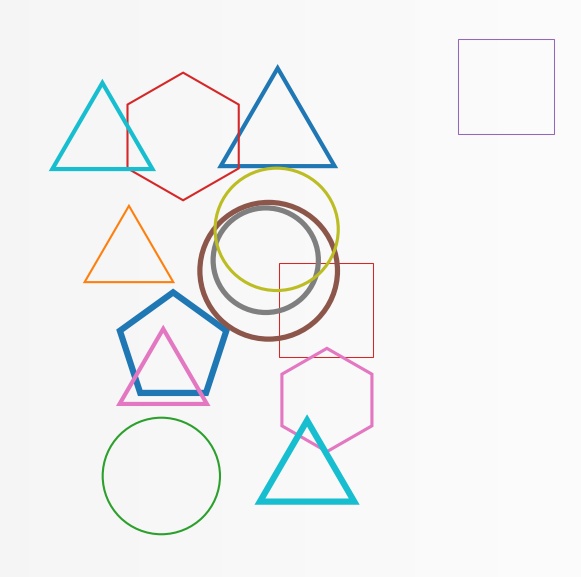[{"shape": "triangle", "thickness": 2, "radius": 0.57, "center": [0.478, 0.768]}, {"shape": "pentagon", "thickness": 3, "radius": 0.48, "center": [0.298, 0.397]}, {"shape": "triangle", "thickness": 1, "radius": 0.44, "center": [0.222, 0.555]}, {"shape": "circle", "thickness": 1, "radius": 0.5, "center": [0.278, 0.175]}, {"shape": "square", "thickness": 0.5, "radius": 0.41, "center": [0.561, 0.462]}, {"shape": "hexagon", "thickness": 1, "radius": 0.55, "center": [0.315, 0.763]}, {"shape": "square", "thickness": 0.5, "radius": 0.41, "center": [0.87, 0.85]}, {"shape": "circle", "thickness": 2.5, "radius": 0.59, "center": [0.462, 0.53]}, {"shape": "triangle", "thickness": 2, "radius": 0.43, "center": [0.281, 0.343]}, {"shape": "hexagon", "thickness": 1.5, "radius": 0.45, "center": [0.562, 0.306]}, {"shape": "circle", "thickness": 2.5, "radius": 0.45, "center": [0.457, 0.549]}, {"shape": "circle", "thickness": 1.5, "radius": 0.53, "center": [0.476, 0.602]}, {"shape": "triangle", "thickness": 2, "radius": 0.5, "center": [0.176, 0.756]}, {"shape": "triangle", "thickness": 3, "radius": 0.47, "center": [0.528, 0.177]}]